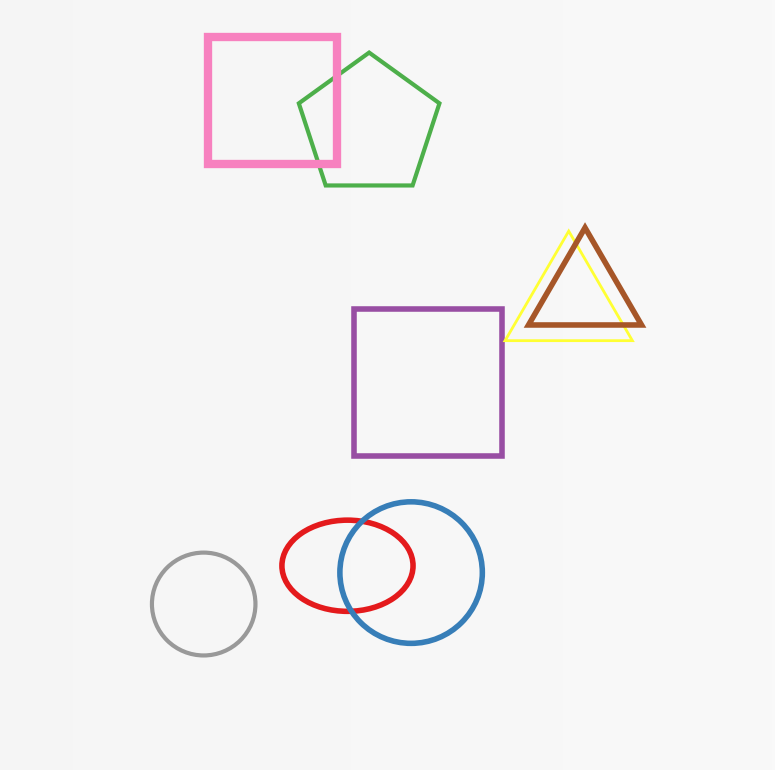[{"shape": "oval", "thickness": 2, "radius": 0.42, "center": [0.448, 0.265]}, {"shape": "circle", "thickness": 2, "radius": 0.46, "center": [0.53, 0.256]}, {"shape": "pentagon", "thickness": 1.5, "radius": 0.48, "center": [0.476, 0.836]}, {"shape": "square", "thickness": 2, "radius": 0.48, "center": [0.552, 0.503]}, {"shape": "triangle", "thickness": 1, "radius": 0.47, "center": [0.734, 0.605]}, {"shape": "triangle", "thickness": 2, "radius": 0.42, "center": [0.755, 0.62]}, {"shape": "square", "thickness": 3, "radius": 0.41, "center": [0.351, 0.87]}, {"shape": "circle", "thickness": 1.5, "radius": 0.33, "center": [0.263, 0.216]}]